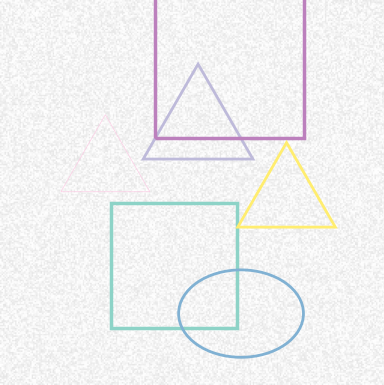[{"shape": "square", "thickness": 2.5, "radius": 0.82, "center": [0.453, 0.31]}, {"shape": "triangle", "thickness": 2, "radius": 0.82, "center": [0.514, 0.669]}, {"shape": "oval", "thickness": 2, "radius": 0.81, "center": [0.626, 0.185]}, {"shape": "triangle", "thickness": 0.5, "radius": 0.67, "center": [0.274, 0.569]}, {"shape": "square", "thickness": 2.5, "radius": 0.97, "center": [0.597, 0.836]}, {"shape": "triangle", "thickness": 2, "radius": 0.73, "center": [0.744, 0.483]}]